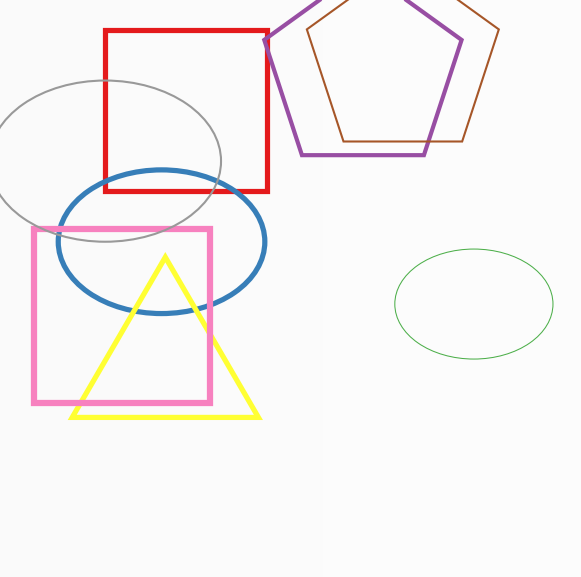[{"shape": "square", "thickness": 2.5, "radius": 0.7, "center": [0.319, 0.808]}, {"shape": "oval", "thickness": 2.5, "radius": 0.89, "center": [0.278, 0.581]}, {"shape": "oval", "thickness": 0.5, "radius": 0.68, "center": [0.815, 0.473]}, {"shape": "pentagon", "thickness": 2, "radius": 0.89, "center": [0.624, 0.875]}, {"shape": "triangle", "thickness": 2.5, "radius": 0.92, "center": [0.284, 0.369]}, {"shape": "pentagon", "thickness": 1, "radius": 0.87, "center": [0.693, 0.895]}, {"shape": "square", "thickness": 3, "radius": 0.76, "center": [0.209, 0.452]}, {"shape": "oval", "thickness": 1, "radius": 1.0, "center": [0.181, 0.72]}]